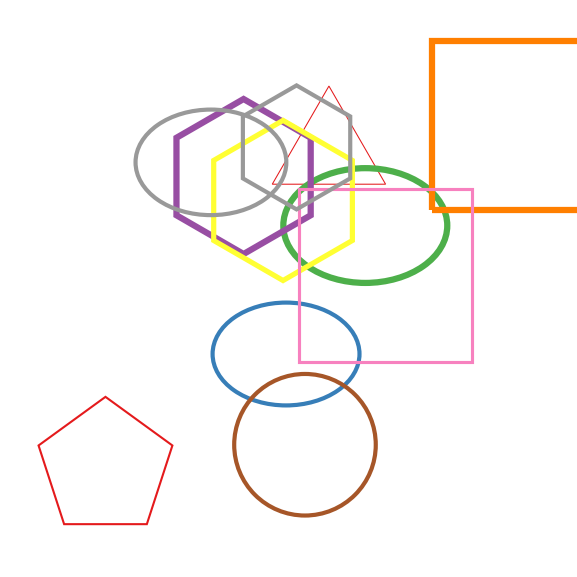[{"shape": "pentagon", "thickness": 1, "radius": 0.61, "center": [0.183, 0.19]}, {"shape": "triangle", "thickness": 0.5, "radius": 0.57, "center": [0.57, 0.737]}, {"shape": "oval", "thickness": 2, "radius": 0.64, "center": [0.495, 0.386]}, {"shape": "oval", "thickness": 3, "radius": 0.71, "center": [0.633, 0.609]}, {"shape": "hexagon", "thickness": 3, "radius": 0.67, "center": [0.422, 0.693]}, {"shape": "square", "thickness": 3, "radius": 0.73, "center": [0.893, 0.782]}, {"shape": "hexagon", "thickness": 2.5, "radius": 0.69, "center": [0.49, 0.652]}, {"shape": "circle", "thickness": 2, "radius": 0.61, "center": [0.528, 0.229]}, {"shape": "square", "thickness": 1.5, "radius": 0.75, "center": [0.668, 0.522]}, {"shape": "hexagon", "thickness": 2, "radius": 0.54, "center": [0.514, 0.744]}, {"shape": "oval", "thickness": 2, "radius": 0.65, "center": [0.365, 0.718]}]